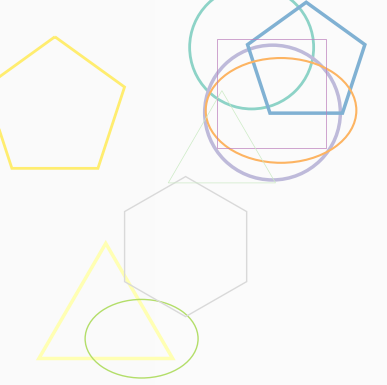[{"shape": "circle", "thickness": 2, "radius": 0.8, "center": [0.649, 0.877]}, {"shape": "triangle", "thickness": 2.5, "radius": 1.0, "center": [0.273, 0.169]}, {"shape": "circle", "thickness": 2.5, "radius": 0.88, "center": [0.703, 0.708]}, {"shape": "pentagon", "thickness": 2.5, "radius": 0.8, "center": [0.79, 0.835]}, {"shape": "oval", "thickness": 1.5, "radius": 0.97, "center": [0.725, 0.713]}, {"shape": "oval", "thickness": 1, "radius": 0.73, "center": [0.365, 0.12]}, {"shape": "hexagon", "thickness": 1, "radius": 0.91, "center": [0.479, 0.359]}, {"shape": "square", "thickness": 0.5, "radius": 0.7, "center": [0.701, 0.757]}, {"shape": "triangle", "thickness": 0.5, "radius": 0.8, "center": [0.573, 0.605]}, {"shape": "pentagon", "thickness": 2, "radius": 0.94, "center": [0.142, 0.716]}]